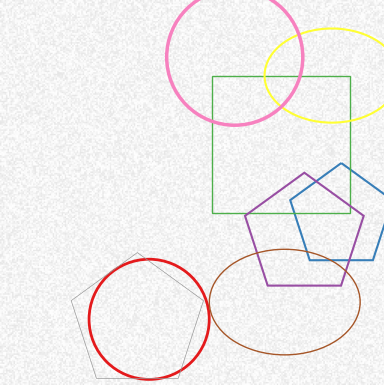[{"shape": "circle", "thickness": 2, "radius": 0.78, "center": [0.387, 0.171]}, {"shape": "pentagon", "thickness": 1.5, "radius": 0.7, "center": [0.887, 0.437]}, {"shape": "square", "thickness": 1, "radius": 0.89, "center": [0.73, 0.625]}, {"shape": "pentagon", "thickness": 1.5, "radius": 0.81, "center": [0.791, 0.389]}, {"shape": "oval", "thickness": 1.5, "radius": 0.87, "center": [0.862, 0.804]}, {"shape": "oval", "thickness": 1, "radius": 0.98, "center": [0.74, 0.215]}, {"shape": "circle", "thickness": 2.5, "radius": 0.88, "center": [0.61, 0.852]}, {"shape": "pentagon", "thickness": 0.5, "radius": 0.9, "center": [0.357, 0.163]}]